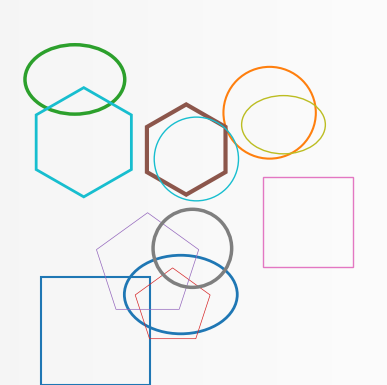[{"shape": "square", "thickness": 1.5, "radius": 0.7, "center": [0.246, 0.14]}, {"shape": "oval", "thickness": 2, "radius": 0.73, "center": [0.467, 0.235]}, {"shape": "circle", "thickness": 1.5, "radius": 0.6, "center": [0.696, 0.707]}, {"shape": "oval", "thickness": 2.5, "radius": 0.64, "center": [0.193, 0.794]}, {"shape": "pentagon", "thickness": 0.5, "radius": 0.51, "center": [0.446, 0.202]}, {"shape": "pentagon", "thickness": 0.5, "radius": 0.69, "center": [0.381, 0.309]}, {"shape": "hexagon", "thickness": 3, "radius": 0.59, "center": [0.481, 0.612]}, {"shape": "square", "thickness": 1, "radius": 0.58, "center": [0.795, 0.423]}, {"shape": "circle", "thickness": 2.5, "radius": 0.51, "center": [0.496, 0.355]}, {"shape": "oval", "thickness": 1, "radius": 0.54, "center": [0.732, 0.676]}, {"shape": "hexagon", "thickness": 2, "radius": 0.71, "center": [0.216, 0.631]}, {"shape": "circle", "thickness": 1, "radius": 0.54, "center": [0.507, 0.587]}]